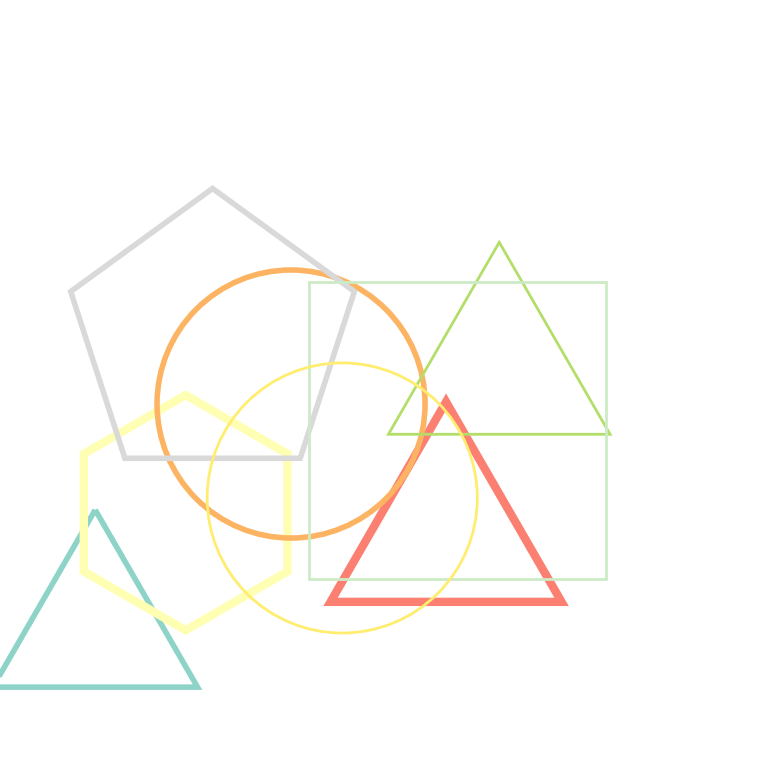[{"shape": "triangle", "thickness": 2, "radius": 0.77, "center": [0.124, 0.184]}, {"shape": "hexagon", "thickness": 3, "radius": 0.76, "center": [0.241, 0.334]}, {"shape": "triangle", "thickness": 3, "radius": 0.87, "center": [0.579, 0.305]}, {"shape": "circle", "thickness": 2, "radius": 0.87, "center": [0.378, 0.475]}, {"shape": "triangle", "thickness": 1, "radius": 0.83, "center": [0.648, 0.519]}, {"shape": "pentagon", "thickness": 2, "radius": 0.97, "center": [0.276, 0.562]}, {"shape": "square", "thickness": 1, "radius": 0.96, "center": [0.595, 0.44]}, {"shape": "circle", "thickness": 1, "radius": 0.88, "center": [0.444, 0.353]}]